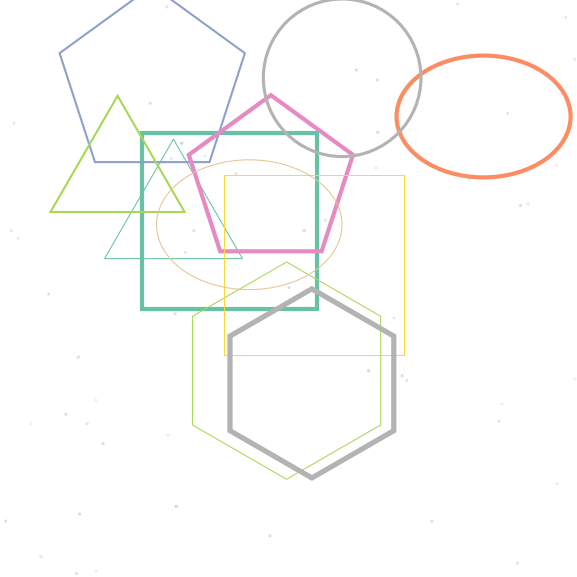[{"shape": "triangle", "thickness": 0.5, "radius": 0.69, "center": [0.3, 0.62]}, {"shape": "square", "thickness": 2, "radius": 0.76, "center": [0.398, 0.617]}, {"shape": "oval", "thickness": 2, "radius": 0.75, "center": [0.837, 0.797]}, {"shape": "pentagon", "thickness": 1, "radius": 0.84, "center": [0.264, 0.855]}, {"shape": "pentagon", "thickness": 2, "radius": 0.75, "center": [0.469, 0.685]}, {"shape": "triangle", "thickness": 1, "radius": 0.67, "center": [0.204, 0.699]}, {"shape": "hexagon", "thickness": 0.5, "radius": 0.94, "center": [0.496, 0.357]}, {"shape": "square", "thickness": 0.5, "radius": 0.78, "center": [0.543, 0.54]}, {"shape": "oval", "thickness": 0.5, "radius": 0.8, "center": [0.432, 0.61]}, {"shape": "hexagon", "thickness": 2.5, "radius": 0.82, "center": [0.54, 0.335]}, {"shape": "circle", "thickness": 1.5, "radius": 0.68, "center": [0.592, 0.864]}]